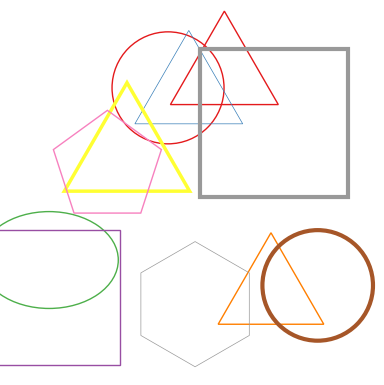[{"shape": "circle", "thickness": 1, "radius": 0.73, "center": [0.436, 0.772]}, {"shape": "triangle", "thickness": 1, "radius": 0.81, "center": [0.583, 0.809]}, {"shape": "triangle", "thickness": 0.5, "radius": 0.81, "center": [0.49, 0.759]}, {"shape": "oval", "thickness": 1, "radius": 0.9, "center": [0.128, 0.325]}, {"shape": "square", "thickness": 1, "radius": 0.88, "center": [0.135, 0.228]}, {"shape": "triangle", "thickness": 1, "radius": 0.79, "center": [0.704, 0.237]}, {"shape": "triangle", "thickness": 2.5, "radius": 0.94, "center": [0.33, 0.597]}, {"shape": "circle", "thickness": 3, "radius": 0.72, "center": [0.825, 0.259]}, {"shape": "pentagon", "thickness": 1, "radius": 0.74, "center": [0.279, 0.566]}, {"shape": "hexagon", "thickness": 0.5, "radius": 0.81, "center": [0.507, 0.21]}, {"shape": "square", "thickness": 3, "radius": 0.96, "center": [0.712, 0.681]}]